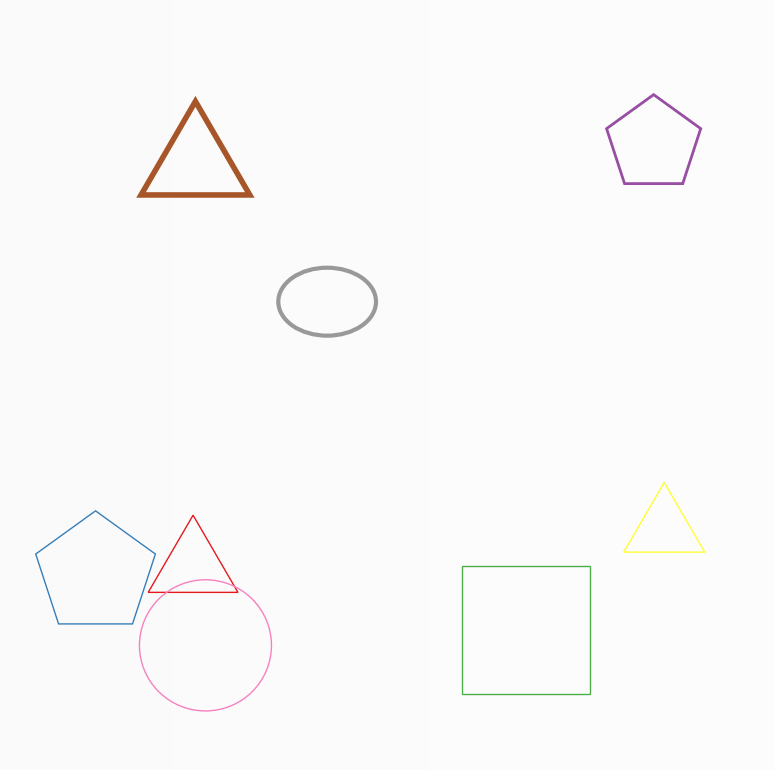[{"shape": "triangle", "thickness": 0.5, "radius": 0.33, "center": [0.249, 0.264]}, {"shape": "pentagon", "thickness": 0.5, "radius": 0.41, "center": [0.123, 0.255]}, {"shape": "square", "thickness": 0.5, "radius": 0.42, "center": [0.679, 0.182]}, {"shape": "pentagon", "thickness": 1, "radius": 0.32, "center": [0.843, 0.813]}, {"shape": "triangle", "thickness": 0.5, "radius": 0.3, "center": [0.857, 0.313]}, {"shape": "triangle", "thickness": 2, "radius": 0.41, "center": [0.252, 0.787]}, {"shape": "circle", "thickness": 0.5, "radius": 0.43, "center": [0.265, 0.162]}, {"shape": "oval", "thickness": 1.5, "radius": 0.32, "center": [0.422, 0.608]}]